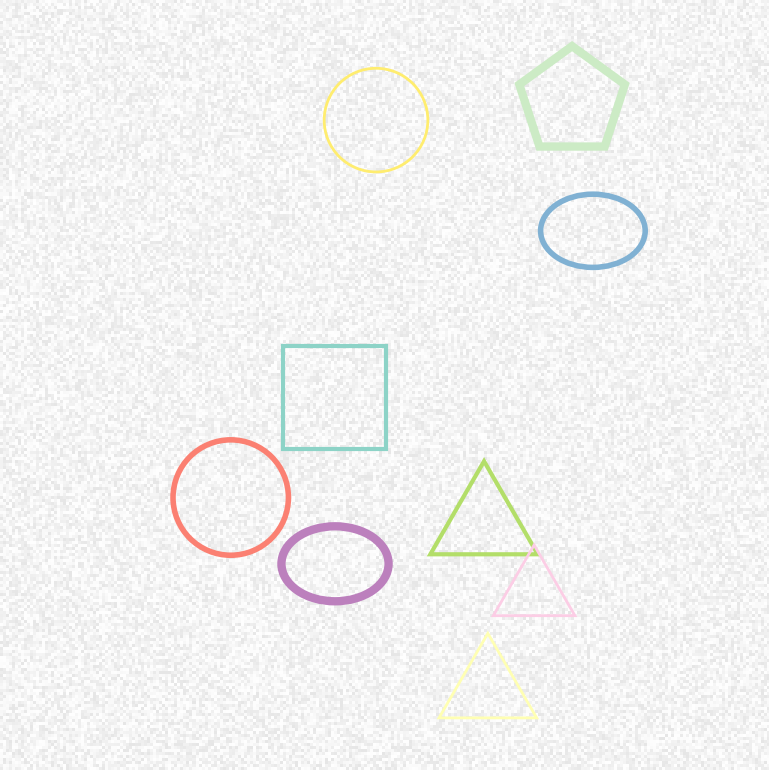[{"shape": "square", "thickness": 1.5, "radius": 0.34, "center": [0.434, 0.484]}, {"shape": "triangle", "thickness": 1, "radius": 0.37, "center": [0.634, 0.104]}, {"shape": "circle", "thickness": 2, "radius": 0.37, "center": [0.3, 0.354]}, {"shape": "oval", "thickness": 2, "radius": 0.34, "center": [0.77, 0.7]}, {"shape": "triangle", "thickness": 1.5, "radius": 0.4, "center": [0.629, 0.32]}, {"shape": "triangle", "thickness": 1, "radius": 0.31, "center": [0.694, 0.231]}, {"shape": "oval", "thickness": 3, "radius": 0.35, "center": [0.435, 0.268]}, {"shape": "pentagon", "thickness": 3, "radius": 0.36, "center": [0.743, 0.868]}, {"shape": "circle", "thickness": 1, "radius": 0.34, "center": [0.488, 0.844]}]